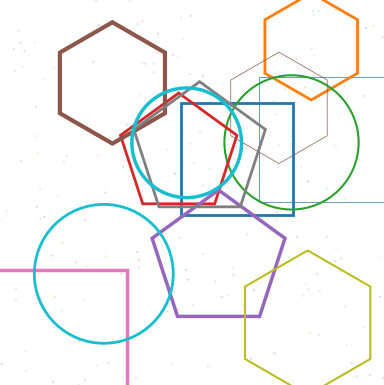[{"shape": "square", "thickness": 0.5, "radius": 0.81, "center": [0.835, 0.637]}, {"shape": "square", "thickness": 2, "radius": 0.73, "center": [0.616, 0.588]}, {"shape": "hexagon", "thickness": 2, "radius": 0.69, "center": [0.808, 0.879]}, {"shape": "circle", "thickness": 1.5, "radius": 0.87, "center": [0.757, 0.63]}, {"shape": "pentagon", "thickness": 2, "radius": 0.8, "center": [0.464, 0.599]}, {"shape": "pentagon", "thickness": 2.5, "radius": 0.91, "center": [0.568, 0.325]}, {"shape": "hexagon", "thickness": 0.5, "radius": 0.72, "center": [0.725, 0.72]}, {"shape": "hexagon", "thickness": 3, "radius": 0.79, "center": [0.292, 0.785]}, {"shape": "square", "thickness": 2.5, "radius": 0.97, "center": [0.134, 0.105]}, {"shape": "pentagon", "thickness": 2, "radius": 0.9, "center": [0.518, 0.608]}, {"shape": "hexagon", "thickness": 1.5, "radius": 0.94, "center": [0.799, 0.162]}, {"shape": "circle", "thickness": 2.5, "radius": 0.71, "center": [0.485, 0.629]}, {"shape": "circle", "thickness": 2, "radius": 0.9, "center": [0.27, 0.289]}]